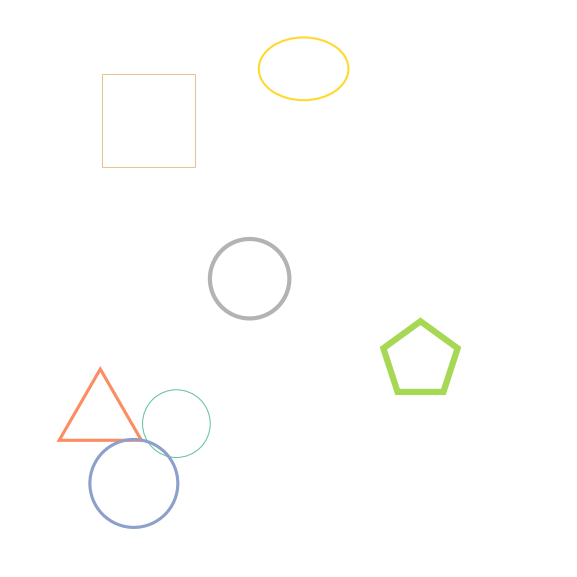[{"shape": "circle", "thickness": 0.5, "radius": 0.29, "center": [0.305, 0.266]}, {"shape": "triangle", "thickness": 1.5, "radius": 0.41, "center": [0.174, 0.278]}, {"shape": "circle", "thickness": 1.5, "radius": 0.38, "center": [0.232, 0.162]}, {"shape": "pentagon", "thickness": 3, "radius": 0.34, "center": [0.728, 0.375]}, {"shape": "oval", "thickness": 1, "radius": 0.39, "center": [0.526, 0.88]}, {"shape": "square", "thickness": 0.5, "radius": 0.4, "center": [0.256, 0.79]}, {"shape": "circle", "thickness": 2, "radius": 0.34, "center": [0.432, 0.517]}]